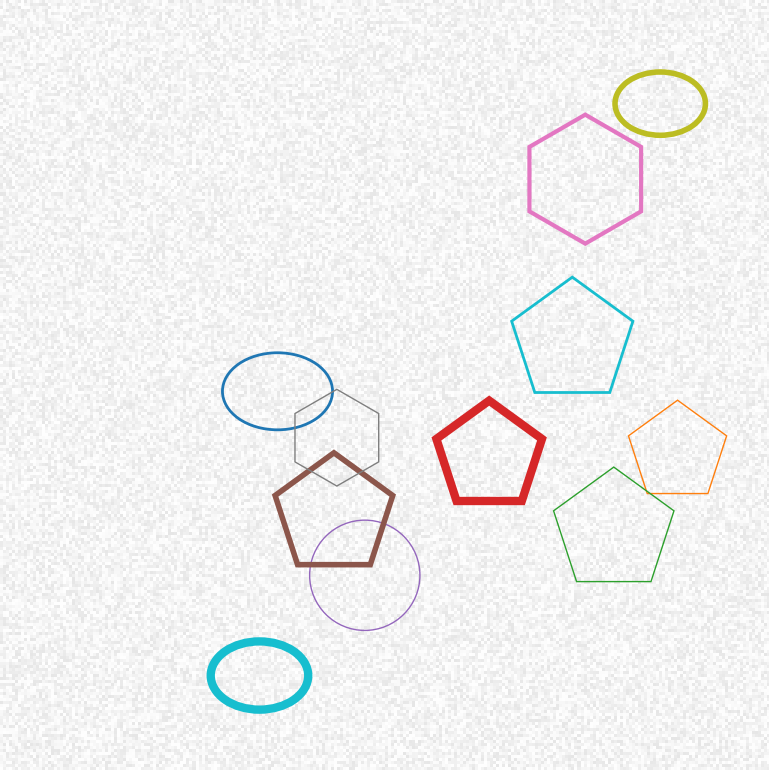[{"shape": "oval", "thickness": 1, "radius": 0.36, "center": [0.36, 0.492]}, {"shape": "pentagon", "thickness": 0.5, "radius": 0.34, "center": [0.88, 0.413]}, {"shape": "pentagon", "thickness": 0.5, "radius": 0.41, "center": [0.797, 0.311]}, {"shape": "pentagon", "thickness": 3, "radius": 0.36, "center": [0.635, 0.408]}, {"shape": "circle", "thickness": 0.5, "radius": 0.36, "center": [0.474, 0.253]}, {"shape": "pentagon", "thickness": 2, "radius": 0.4, "center": [0.434, 0.332]}, {"shape": "hexagon", "thickness": 1.5, "radius": 0.42, "center": [0.76, 0.767]}, {"shape": "hexagon", "thickness": 0.5, "radius": 0.31, "center": [0.437, 0.432]}, {"shape": "oval", "thickness": 2, "radius": 0.29, "center": [0.857, 0.865]}, {"shape": "oval", "thickness": 3, "radius": 0.32, "center": [0.337, 0.123]}, {"shape": "pentagon", "thickness": 1, "radius": 0.41, "center": [0.743, 0.557]}]